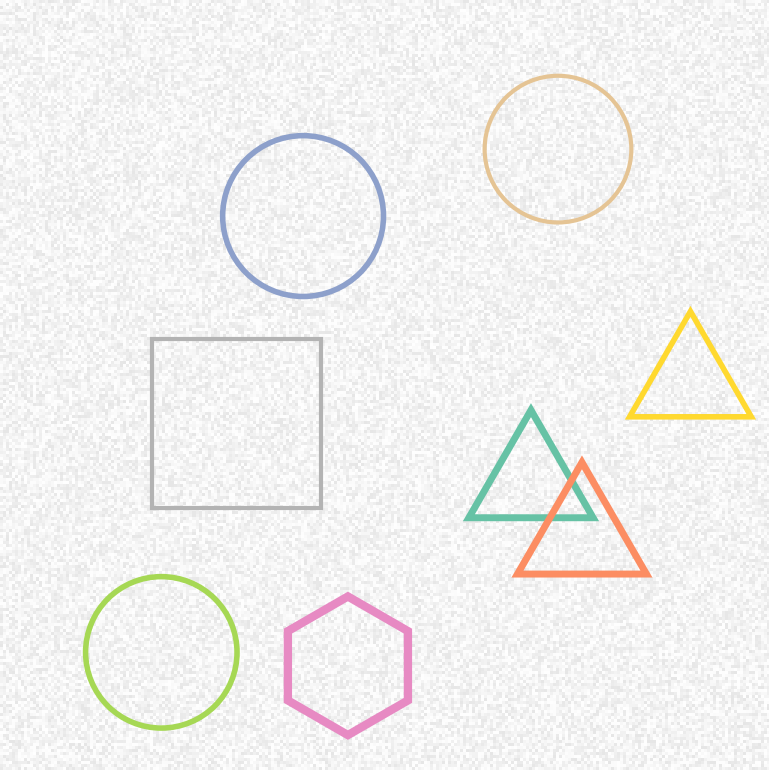[{"shape": "triangle", "thickness": 2.5, "radius": 0.47, "center": [0.69, 0.374]}, {"shape": "triangle", "thickness": 2.5, "radius": 0.48, "center": [0.756, 0.303]}, {"shape": "circle", "thickness": 2, "radius": 0.52, "center": [0.394, 0.719]}, {"shape": "hexagon", "thickness": 3, "radius": 0.45, "center": [0.452, 0.135]}, {"shape": "circle", "thickness": 2, "radius": 0.49, "center": [0.209, 0.153]}, {"shape": "triangle", "thickness": 2, "radius": 0.46, "center": [0.897, 0.504]}, {"shape": "circle", "thickness": 1.5, "radius": 0.48, "center": [0.725, 0.806]}, {"shape": "square", "thickness": 1.5, "radius": 0.55, "center": [0.307, 0.45]}]